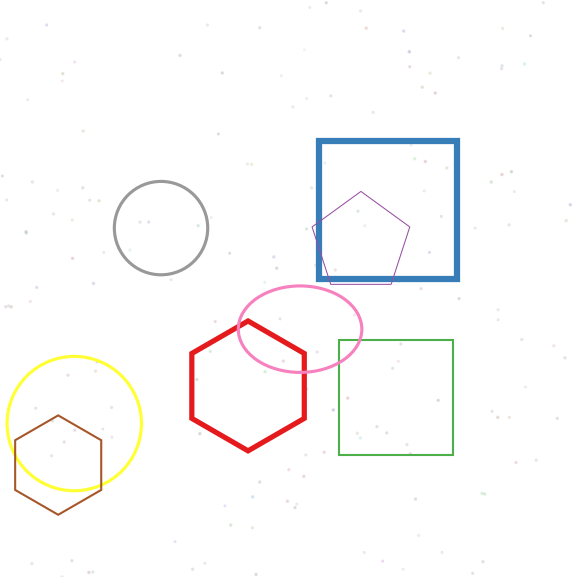[{"shape": "hexagon", "thickness": 2.5, "radius": 0.56, "center": [0.43, 0.331]}, {"shape": "square", "thickness": 3, "radius": 0.6, "center": [0.671, 0.636]}, {"shape": "square", "thickness": 1, "radius": 0.5, "center": [0.686, 0.311]}, {"shape": "pentagon", "thickness": 0.5, "radius": 0.44, "center": [0.625, 0.579]}, {"shape": "circle", "thickness": 1.5, "radius": 0.58, "center": [0.129, 0.266]}, {"shape": "hexagon", "thickness": 1, "radius": 0.43, "center": [0.101, 0.194]}, {"shape": "oval", "thickness": 1.5, "radius": 0.53, "center": [0.52, 0.429]}, {"shape": "circle", "thickness": 1.5, "radius": 0.4, "center": [0.279, 0.604]}]